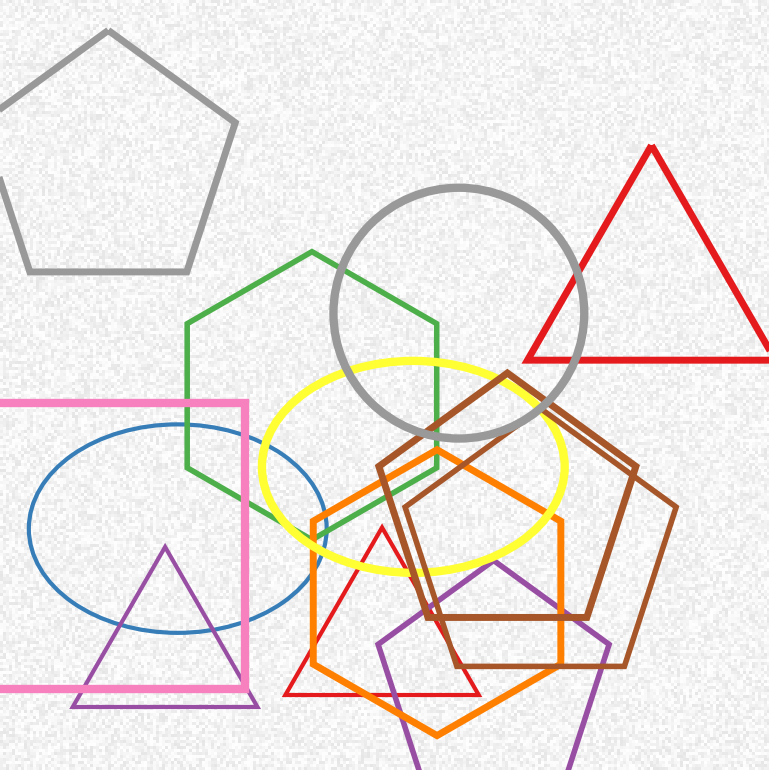[{"shape": "triangle", "thickness": 2.5, "radius": 0.93, "center": [0.846, 0.625]}, {"shape": "triangle", "thickness": 1.5, "radius": 0.73, "center": [0.496, 0.17]}, {"shape": "oval", "thickness": 1.5, "radius": 0.97, "center": [0.231, 0.313]}, {"shape": "hexagon", "thickness": 2, "radius": 0.94, "center": [0.405, 0.486]}, {"shape": "triangle", "thickness": 1.5, "radius": 0.69, "center": [0.214, 0.151]}, {"shape": "pentagon", "thickness": 2, "radius": 0.79, "center": [0.641, 0.114]}, {"shape": "hexagon", "thickness": 2.5, "radius": 0.93, "center": [0.568, 0.23]}, {"shape": "oval", "thickness": 3, "radius": 0.98, "center": [0.537, 0.394]}, {"shape": "pentagon", "thickness": 2.5, "radius": 0.88, "center": [0.659, 0.34]}, {"shape": "pentagon", "thickness": 2, "radius": 0.93, "center": [0.702, 0.284]}, {"shape": "square", "thickness": 3, "radius": 0.93, "center": [0.132, 0.291]}, {"shape": "circle", "thickness": 3, "radius": 0.81, "center": [0.596, 0.593]}, {"shape": "pentagon", "thickness": 2.5, "radius": 0.87, "center": [0.141, 0.787]}]